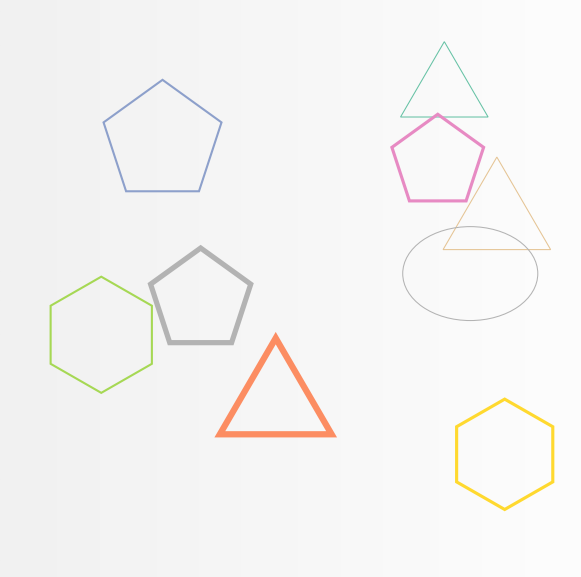[{"shape": "triangle", "thickness": 0.5, "radius": 0.43, "center": [0.764, 0.84]}, {"shape": "triangle", "thickness": 3, "radius": 0.56, "center": [0.474, 0.303]}, {"shape": "pentagon", "thickness": 1, "radius": 0.53, "center": [0.28, 0.754]}, {"shape": "pentagon", "thickness": 1.5, "radius": 0.41, "center": [0.753, 0.718]}, {"shape": "hexagon", "thickness": 1, "radius": 0.5, "center": [0.174, 0.419]}, {"shape": "hexagon", "thickness": 1.5, "radius": 0.48, "center": [0.868, 0.212]}, {"shape": "triangle", "thickness": 0.5, "radius": 0.53, "center": [0.855, 0.62]}, {"shape": "pentagon", "thickness": 2.5, "radius": 0.45, "center": [0.345, 0.479]}, {"shape": "oval", "thickness": 0.5, "radius": 0.58, "center": [0.809, 0.525]}]